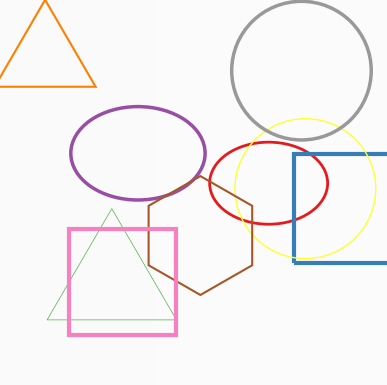[{"shape": "oval", "thickness": 2, "radius": 0.76, "center": [0.693, 0.524]}, {"shape": "square", "thickness": 3, "radius": 0.7, "center": [0.9, 0.458]}, {"shape": "triangle", "thickness": 0.5, "radius": 0.96, "center": [0.288, 0.265]}, {"shape": "oval", "thickness": 2.5, "radius": 0.87, "center": [0.356, 0.602]}, {"shape": "triangle", "thickness": 1.5, "radius": 0.75, "center": [0.116, 0.85]}, {"shape": "circle", "thickness": 1, "radius": 0.91, "center": [0.788, 0.51]}, {"shape": "hexagon", "thickness": 1.5, "radius": 0.77, "center": [0.517, 0.388]}, {"shape": "square", "thickness": 3, "radius": 0.69, "center": [0.316, 0.267]}, {"shape": "circle", "thickness": 2.5, "radius": 0.9, "center": [0.778, 0.816]}]